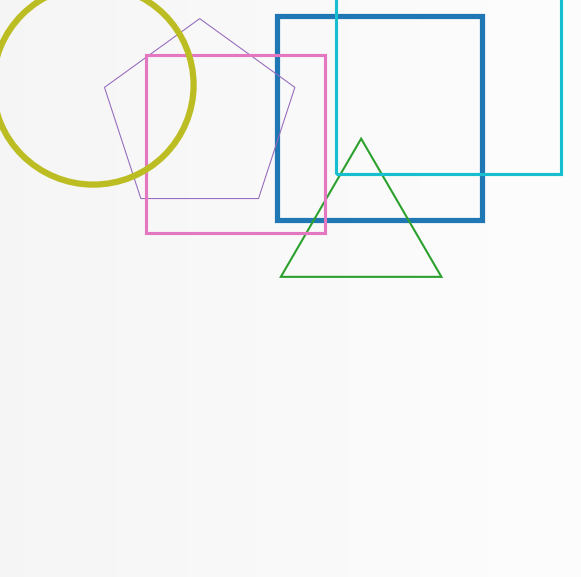[{"shape": "square", "thickness": 2.5, "radius": 0.88, "center": [0.654, 0.795]}, {"shape": "triangle", "thickness": 1, "radius": 0.8, "center": [0.621, 0.6]}, {"shape": "pentagon", "thickness": 0.5, "radius": 0.86, "center": [0.344, 0.795]}, {"shape": "square", "thickness": 1.5, "radius": 0.77, "center": [0.405, 0.75]}, {"shape": "circle", "thickness": 3, "radius": 0.86, "center": [0.16, 0.852]}, {"shape": "square", "thickness": 1.5, "radius": 0.97, "center": [0.771, 0.892]}]